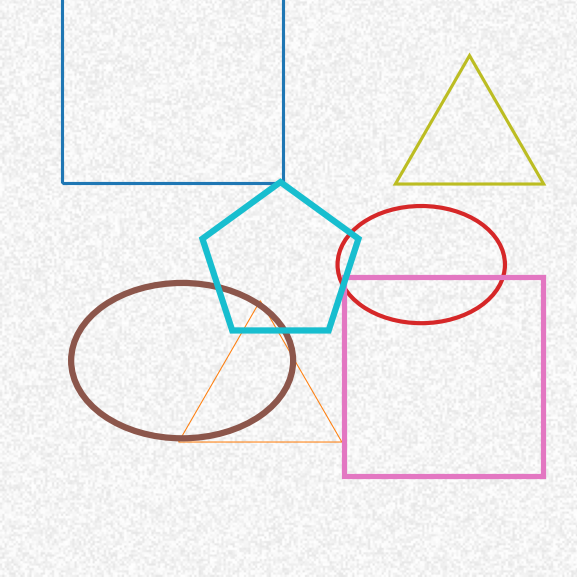[{"shape": "square", "thickness": 1.5, "radius": 0.96, "center": [0.299, 0.874]}, {"shape": "triangle", "thickness": 0.5, "radius": 0.82, "center": [0.451, 0.315]}, {"shape": "oval", "thickness": 2, "radius": 0.72, "center": [0.729, 0.541]}, {"shape": "oval", "thickness": 3, "radius": 0.96, "center": [0.315, 0.375]}, {"shape": "square", "thickness": 2.5, "radius": 0.86, "center": [0.768, 0.348]}, {"shape": "triangle", "thickness": 1.5, "radius": 0.74, "center": [0.813, 0.755]}, {"shape": "pentagon", "thickness": 3, "radius": 0.71, "center": [0.486, 0.542]}]